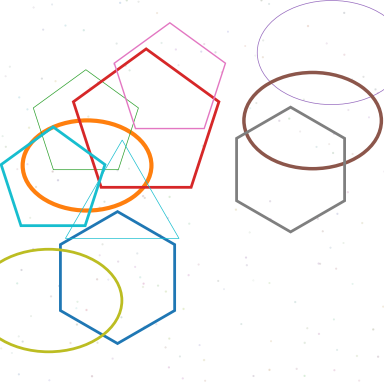[{"shape": "hexagon", "thickness": 2, "radius": 0.86, "center": [0.305, 0.279]}, {"shape": "oval", "thickness": 3, "radius": 0.84, "center": [0.226, 0.57]}, {"shape": "pentagon", "thickness": 0.5, "radius": 0.72, "center": [0.223, 0.675]}, {"shape": "pentagon", "thickness": 2, "radius": 0.99, "center": [0.38, 0.674]}, {"shape": "oval", "thickness": 0.5, "radius": 0.97, "center": [0.861, 0.864]}, {"shape": "oval", "thickness": 2.5, "radius": 0.89, "center": [0.812, 0.687]}, {"shape": "pentagon", "thickness": 1, "radius": 0.76, "center": [0.441, 0.789]}, {"shape": "hexagon", "thickness": 2, "radius": 0.81, "center": [0.755, 0.56]}, {"shape": "oval", "thickness": 2, "radius": 0.95, "center": [0.126, 0.219]}, {"shape": "triangle", "thickness": 0.5, "radius": 0.85, "center": [0.317, 0.466]}, {"shape": "pentagon", "thickness": 2, "radius": 0.71, "center": [0.138, 0.529]}]